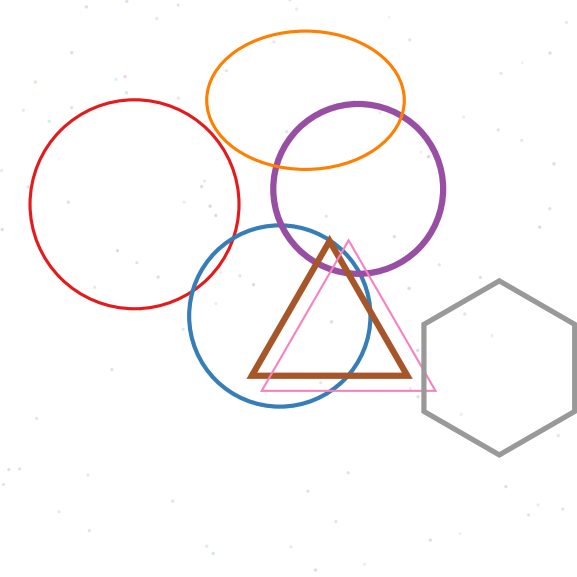[{"shape": "circle", "thickness": 1.5, "radius": 0.9, "center": [0.233, 0.645]}, {"shape": "circle", "thickness": 2, "radius": 0.78, "center": [0.484, 0.452]}, {"shape": "circle", "thickness": 3, "radius": 0.74, "center": [0.62, 0.672]}, {"shape": "oval", "thickness": 1.5, "radius": 0.86, "center": [0.529, 0.826]}, {"shape": "triangle", "thickness": 3, "radius": 0.78, "center": [0.571, 0.426]}, {"shape": "triangle", "thickness": 1, "radius": 0.87, "center": [0.604, 0.409]}, {"shape": "hexagon", "thickness": 2.5, "radius": 0.75, "center": [0.865, 0.362]}]